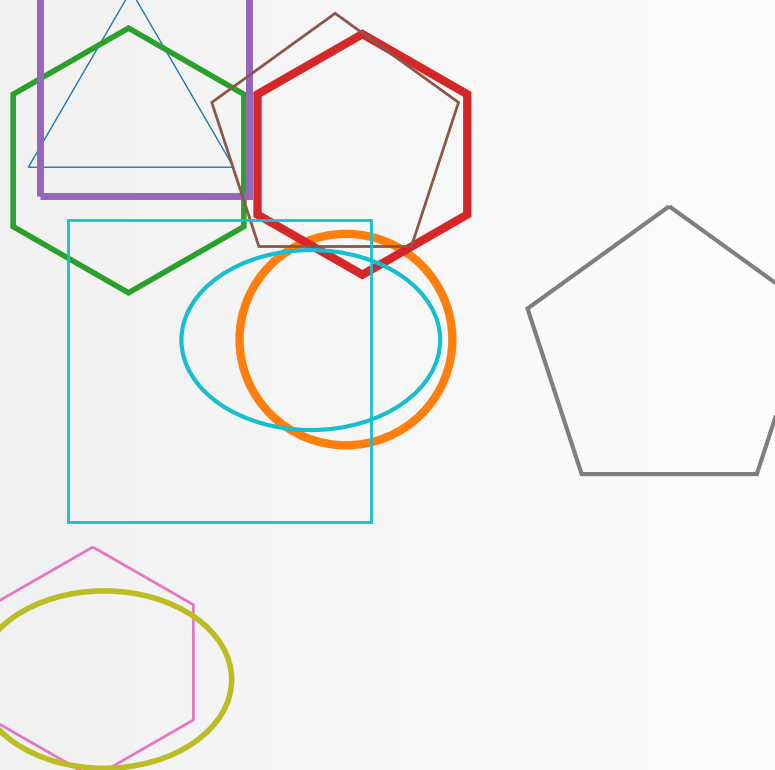[{"shape": "triangle", "thickness": 0.5, "radius": 0.76, "center": [0.169, 0.859]}, {"shape": "circle", "thickness": 3, "radius": 0.69, "center": [0.446, 0.559]}, {"shape": "hexagon", "thickness": 2, "radius": 0.86, "center": [0.166, 0.792]}, {"shape": "hexagon", "thickness": 3, "radius": 0.78, "center": [0.468, 0.799]}, {"shape": "square", "thickness": 2.5, "radius": 0.68, "center": [0.186, 0.881]}, {"shape": "pentagon", "thickness": 1, "radius": 0.84, "center": [0.432, 0.815]}, {"shape": "hexagon", "thickness": 1, "radius": 0.75, "center": [0.12, 0.14]}, {"shape": "pentagon", "thickness": 1.5, "radius": 0.96, "center": [0.864, 0.54]}, {"shape": "oval", "thickness": 2, "radius": 0.82, "center": [0.134, 0.117]}, {"shape": "square", "thickness": 1, "radius": 0.98, "center": [0.283, 0.518]}, {"shape": "oval", "thickness": 1.5, "radius": 0.83, "center": [0.401, 0.558]}]